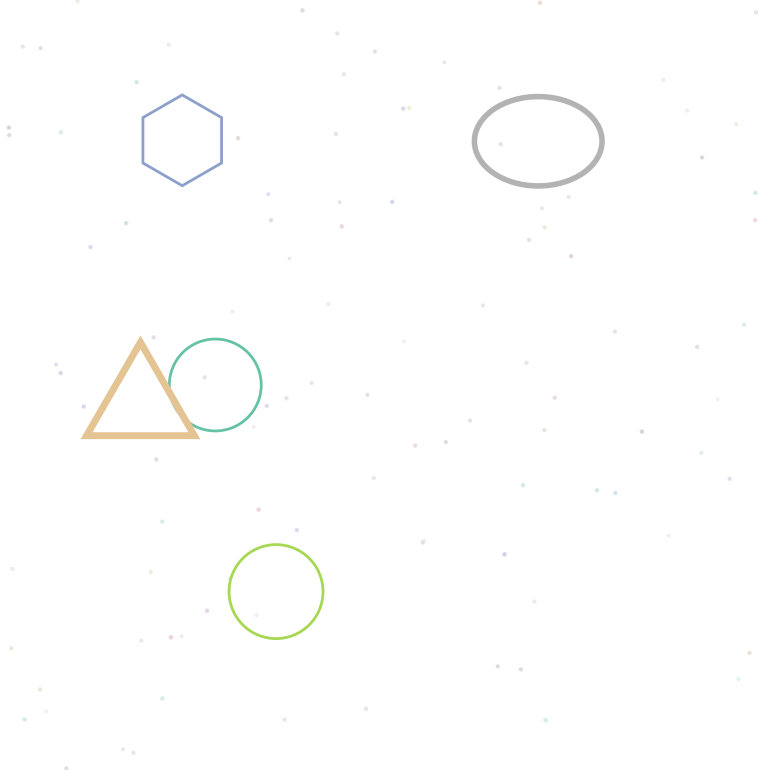[{"shape": "circle", "thickness": 1, "radius": 0.3, "center": [0.28, 0.5]}, {"shape": "hexagon", "thickness": 1, "radius": 0.29, "center": [0.237, 0.818]}, {"shape": "circle", "thickness": 1, "radius": 0.31, "center": [0.358, 0.232]}, {"shape": "triangle", "thickness": 2.5, "radius": 0.4, "center": [0.182, 0.475]}, {"shape": "oval", "thickness": 2, "radius": 0.41, "center": [0.699, 0.817]}]